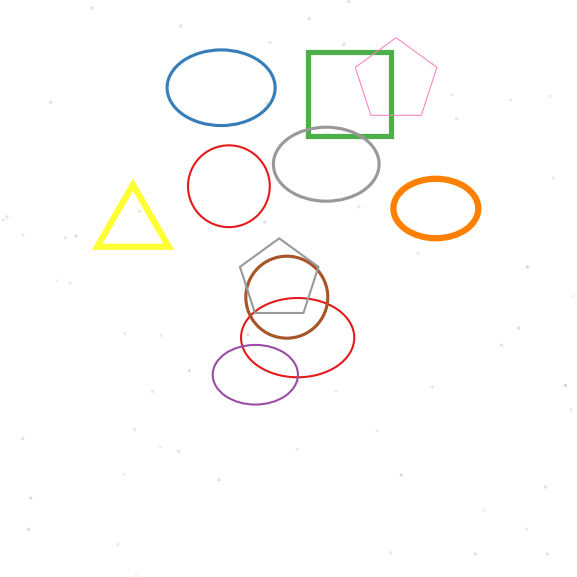[{"shape": "oval", "thickness": 1, "radius": 0.49, "center": [0.515, 0.414]}, {"shape": "circle", "thickness": 1, "radius": 0.35, "center": [0.396, 0.677]}, {"shape": "oval", "thickness": 1.5, "radius": 0.47, "center": [0.383, 0.847]}, {"shape": "square", "thickness": 2.5, "radius": 0.36, "center": [0.605, 0.837]}, {"shape": "oval", "thickness": 1, "radius": 0.37, "center": [0.442, 0.35]}, {"shape": "oval", "thickness": 3, "radius": 0.37, "center": [0.755, 0.638]}, {"shape": "triangle", "thickness": 3, "radius": 0.36, "center": [0.23, 0.608]}, {"shape": "circle", "thickness": 1.5, "radius": 0.35, "center": [0.497, 0.485]}, {"shape": "pentagon", "thickness": 0.5, "radius": 0.37, "center": [0.686, 0.86]}, {"shape": "pentagon", "thickness": 1, "radius": 0.36, "center": [0.483, 0.515]}, {"shape": "oval", "thickness": 1.5, "radius": 0.46, "center": [0.565, 0.715]}]